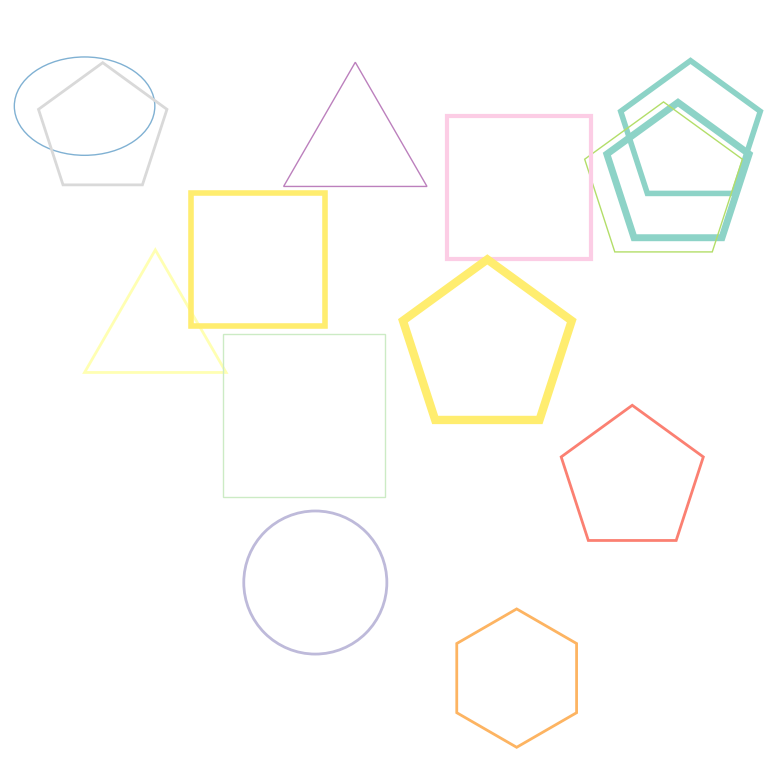[{"shape": "pentagon", "thickness": 2, "radius": 0.48, "center": [0.897, 0.826]}, {"shape": "pentagon", "thickness": 2.5, "radius": 0.49, "center": [0.881, 0.77]}, {"shape": "triangle", "thickness": 1, "radius": 0.53, "center": [0.202, 0.569]}, {"shape": "circle", "thickness": 1, "radius": 0.46, "center": [0.409, 0.243]}, {"shape": "pentagon", "thickness": 1, "radius": 0.49, "center": [0.821, 0.377]}, {"shape": "oval", "thickness": 0.5, "radius": 0.46, "center": [0.11, 0.862]}, {"shape": "hexagon", "thickness": 1, "radius": 0.45, "center": [0.671, 0.119]}, {"shape": "pentagon", "thickness": 0.5, "radius": 0.54, "center": [0.862, 0.76]}, {"shape": "square", "thickness": 1.5, "radius": 0.47, "center": [0.674, 0.757]}, {"shape": "pentagon", "thickness": 1, "radius": 0.44, "center": [0.133, 0.831]}, {"shape": "triangle", "thickness": 0.5, "radius": 0.54, "center": [0.461, 0.812]}, {"shape": "square", "thickness": 0.5, "radius": 0.53, "center": [0.395, 0.46]}, {"shape": "square", "thickness": 2, "radius": 0.43, "center": [0.335, 0.663]}, {"shape": "pentagon", "thickness": 3, "radius": 0.58, "center": [0.633, 0.548]}]